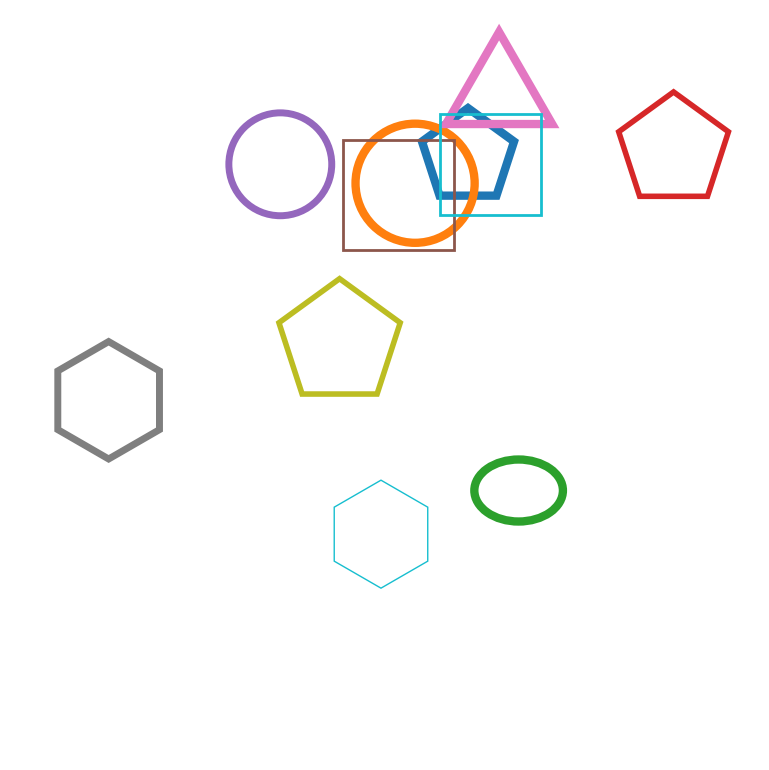[{"shape": "pentagon", "thickness": 3, "radius": 0.31, "center": [0.608, 0.797]}, {"shape": "circle", "thickness": 3, "radius": 0.39, "center": [0.539, 0.762]}, {"shape": "oval", "thickness": 3, "radius": 0.29, "center": [0.674, 0.363]}, {"shape": "pentagon", "thickness": 2, "radius": 0.37, "center": [0.875, 0.806]}, {"shape": "circle", "thickness": 2.5, "radius": 0.33, "center": [0.364, 0.787]}, {"shape": "square", "thickness": 1, "radius": 0.36, "center": [0.517, 0.747]}, {"shape": "triangle", "thickness": 3, "radius": 0.4, "center": [0.648, 0.879]}, {"shape": "hexagon", "thickness": 2.5, "radius": 0.38, "center": [0.141, 0.48]}, {"shape": "pentagon", "thickness": 2, "radius": 0.41, "center": [0.441, 0.555]}, {"shape": "square", "thickness": 1, "radius": 0.33, "center": [0.637, 0.787]}, {"shape": "hexagon", "thickness": 0.5, "radius": 0.35, "center": [0.495, 0.306]}]